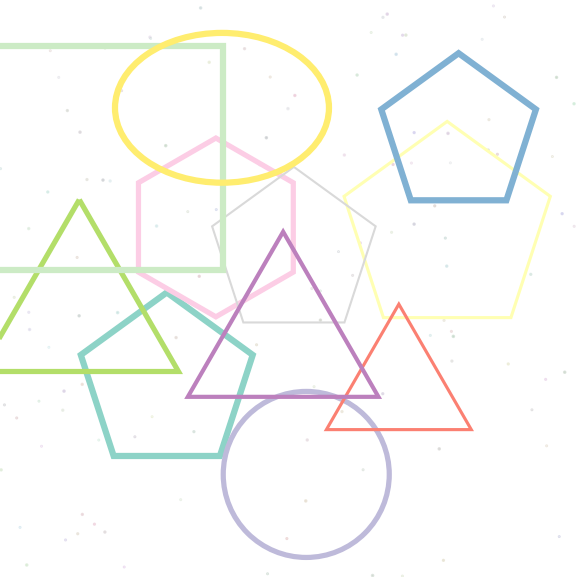[{"shape": "pentagon", "thickness": 3, "radius": 0.78, "center": [0.289, 0.336]}, {"shape": "pentagon", "thickness": 1.5, "radius": 0.94, "center": [0.774, 0.601]}, {"shape": "circle", "thickness": 2.5, "radius": 0.72, "center": [0.53, 0.178]}, {"shape": "triangle", "thickness": 1.5, "radius": 0.72, "center": [0.691, 0.328]}, {"shape": "pentagon", "thickness": 3, "radius": 0.7, "center": [0.794, 0.766]}, {"shape": "triangle", "thickness": 2.5, "radius": 0.99, "center": [0.137, 0.455]}, {"shape": "hexagon", "thickness": 2.5, "radius": 0.77, "center": [0.374, 0.605]}, {"shape": "pentagon", "thickness": 1, "radius": 0.74, "center": [0.509, 0.561]}, {"shape": "triangle", "thickness": 2, "radius": 0.95, "center": [0.49, 0.407]}, {"shape": "square", "thickness": 3, "radius": 0.97, "center": [0.192, 0.726]}, {"shape": "oval", "thickness": 3, "radius": 0.93, "center": [0.384, 0.812]}]